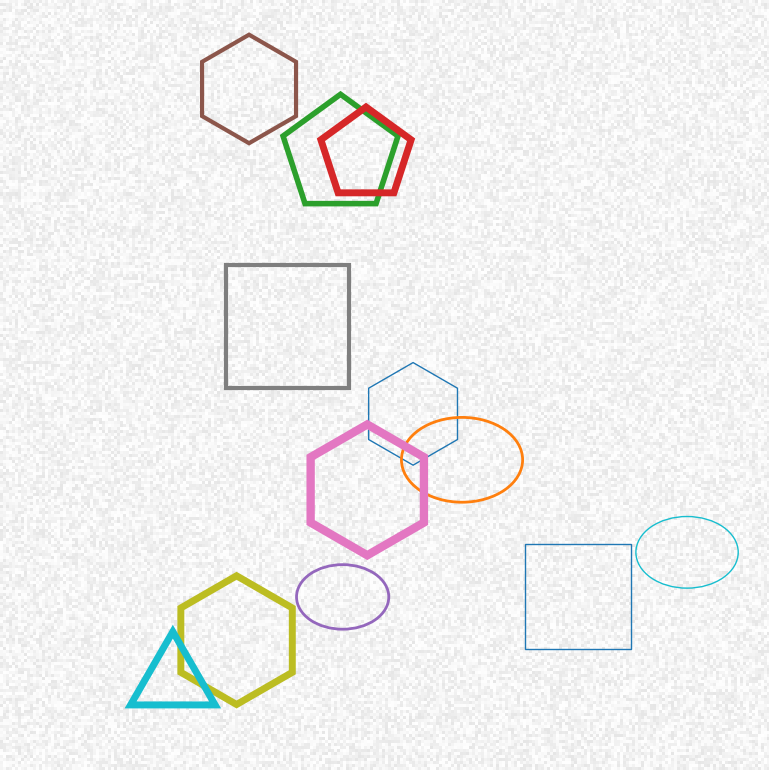[{"shape": "hexagon", "thickness": 0.5, "radius": 0.33, "center": [0.536, 0.463]}, {"shape": "square", "thickness": 0.5, "radius": 0.34, "center": [0.751, 0.225]}, {"shape": "oval", "thickness": 1, "radius": 0.39, "center": [0.6, 0.403]}, {"shape": "pentagon", "thickness": 2, "radius": 0.39, "center": [0.442, 0.799]}, {"shape": "pentagon", "thickness": 2.5, "radius": 0.31, "center": [0.475, 0.799]}, {"shape": "oval", "thickness": 1, "radius": 0.3, "center": [0.445, 0.225]}, {"shape": "hexagon", "thickness": 1.5, "radius": 0.35, "center": [0.323, 0.884]}, {"shape": "hexagon", "thickness": 3, "radius": 0.42, "center": [0.477, 0.364]}, {"shape": "square", "thickness": 1.5, "radius": 0.4, "center": [0.373, 0.576]}, {"shape": "hexagon", "thickness": 2.5, "radius": 0.42, "center": [0.307, 0.169]}, {"shape": "oval", "thickness": 0.5, "radius": 0.33, "center": [0.892, 0.283]}, {"shape": "triangle", "thickness": 2.5, "radius": 0.32, "center": [0.224, 0.116]}]